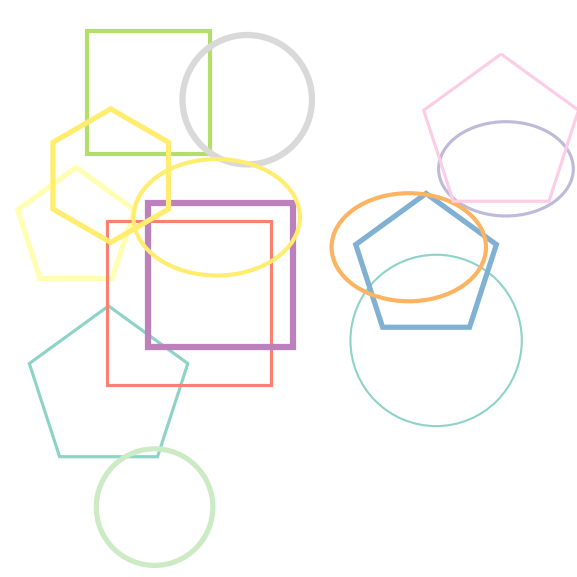[{"shape": "pentagon", "thickness": 1.5, "radius": 0.72, "center": [0.188, 0.325]}, {"shape": "circle", "thickness": 1, "radius": 0.74, "center": [0.755, 0.41]}, {"shape": "pentagon", "thickness": 2.5, "radius": 0.53, "center": [0.132, 0.603]}, {"shape": "oval", "thickness": 1.5, "radius": 0.58, "center": [0.876, 0.707]}, {"shape": "square", "thickness": 1.5, "radius": 0.71, "center": [0.327, 0.475]}, {"shape": "pentagon", "thickness": 2.5, "radius": 0.64, "center": [0.738, 0.536]}, {"shape": "oval", "thickness": 2, "radius": 0.67, "center": [0.708, 0.571]}, {"shape": "square", "thickness": 2, "radius": 0.53, "center": [0.258, 0.839]}, {"shape": "pentagon", "thickness": 1.5, "radius": 0.7, "center": [0.868, 0.765]}, {"shape": "circle", "thickness": 3, "radius": 0.56, "center": [0.428, 0.826]}, {"shape": "square", "thickness": 3, "radius": 0.63, "center": [0.382, 0.523]}, {"shape": "circle", "thickness": 2.5, "radius": 0.5, "center": [0.268, 0.121]}, {"shape": "hexagon", "thickness": 2.5, "radius": 0.58, "center": [0.192, 0.695]}, {"shape": "oval", "thickness": 2, "radius": 0.72, "center": [0.375, 0.623]}]